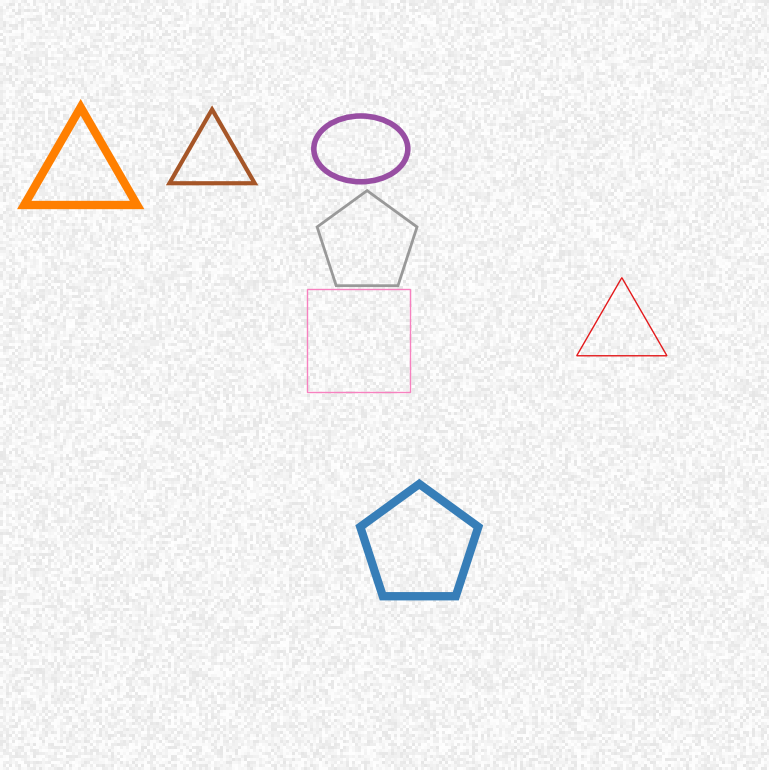[{"shape": "triangle", "thickness": 0.5, "radius": 0.34, "center": [0.808, 0.572]}, {"shape": "pentagon", "thickness": 3, "radius": 0.4, "center": [0.545, 0.291]}, {"shape": "oval", "thickness": 2, "radius": 0.31, "center": [0.469, 0.807]}, {"shape": "triangle", "thickness": 3, "radius": 0.42, "center": [0.105, 0.776]}, {"shape": "triangle", "thickness": 1.5, "radius": 0.32, "center": [0.275, 0.794]}, {"shape": "square", "thickness": 0.5, "radius": 0.33, "center": [0.466, 0.557]}, {"shape": "pentagon", "thickness": 1, "radius": 0.34, "center": [0.477, 0.684]}]